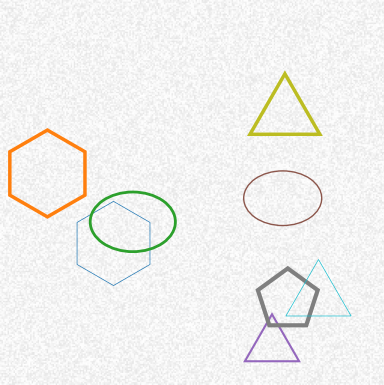[{"shape": "hexagon", "thickness": 0.5, "radius": 0.55, "center": [0.295, 0.368]}, {"shape": "hexagon", "thickness": 2.5, "radius": 0.56, "center": [0.123, 0.549]}, {"shape": "oval", "thickness": 2, "radius": 0.55, "center": [0.345, 0.424]}, {"shape": "triangle", "thickness": 1.5, "radius": 0.41, "center": [0.706, 0.102]}, {"shape": "oval", "thickness": 1, "radius": 0.51, "center": [0.734, 0.485]}, {"shape": "pentagon", "thickness": 3, "radius": 0.41, "center": [0.747, 0.221]}, {"shape": "triangle", "thickness": 2.5, "radius": 0.52, "center": [0.74, 0.704]}, {"shape": "triangle", "thickness": 0.5, "radius": 0.49, "center": [0.827, 0.228]}]